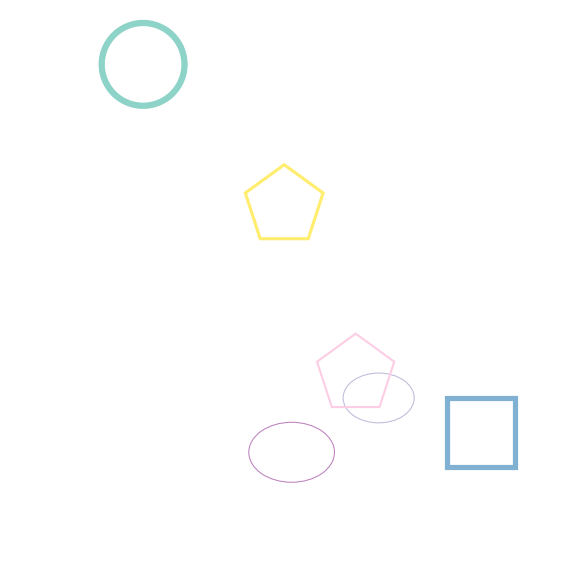[{"shape": "circle", "thickness": 3, "radius": 0.36, "center": [0.248, 0.888]}, {"shape": "oval", "thickness": 0.5, "radius": 0.31, "center": [0.656, 0.31]}, {"shape": "square", "thickness": 2.5, "radius": 0.3, "center": [0.833, 0.251]}, {"shape": "pentagon", "thickness": 1, "radius": 0.35, "center": [0.616, 0.351]}, {"shape": "oval", "thickness": 0.5, "radius": 0.37, "center": [0.505, 0.216]}, {"shape": "pentagon", "thickness": 1.5, "radius": 0.35, "center": [0.492, 0.643]}]